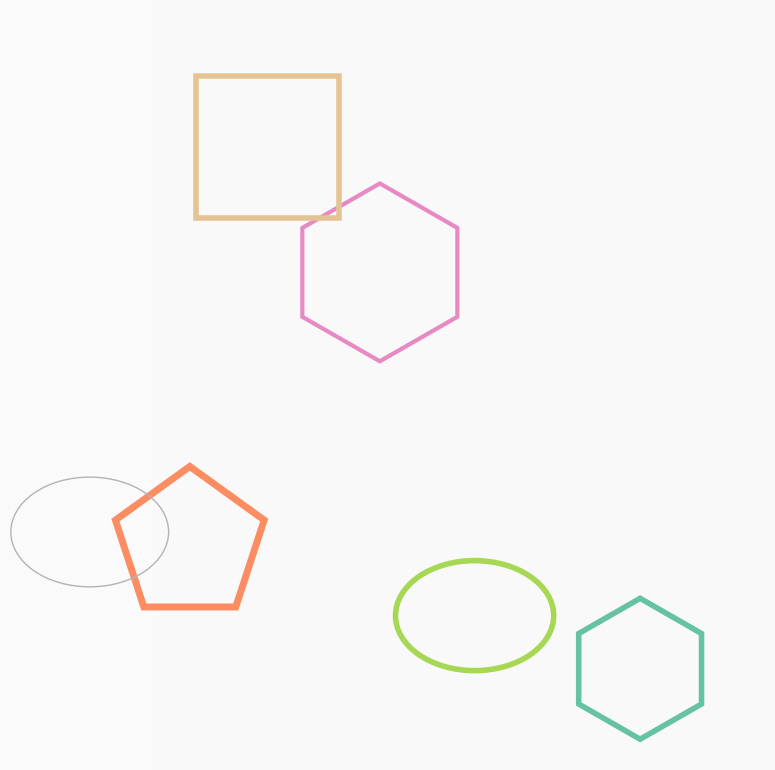[{"shape": "hexagon", "thickness": 2, "radius": 0.46, "center": [0.826, 0.131]}, {"shape": "pentagon", "thickness": 2.5, "radius": 0.5, "center": [0.245, 0.293]}, {"shape": "hexagon", "thickness": 1.5, "radius": 0.58, "center": [0.49, 0.646]}, {"shape": "oval", "thickness": 2, "radius": 0.51, "center": [0.612, 0.2]}, {"shape": "square", "thickness": 2, "radius": 0.46, "center": [0.345, 0.809]}, {"shape": "oval", "thickness": 0.5, "radius": 0.51, "center": [0.116, 0.309]}]